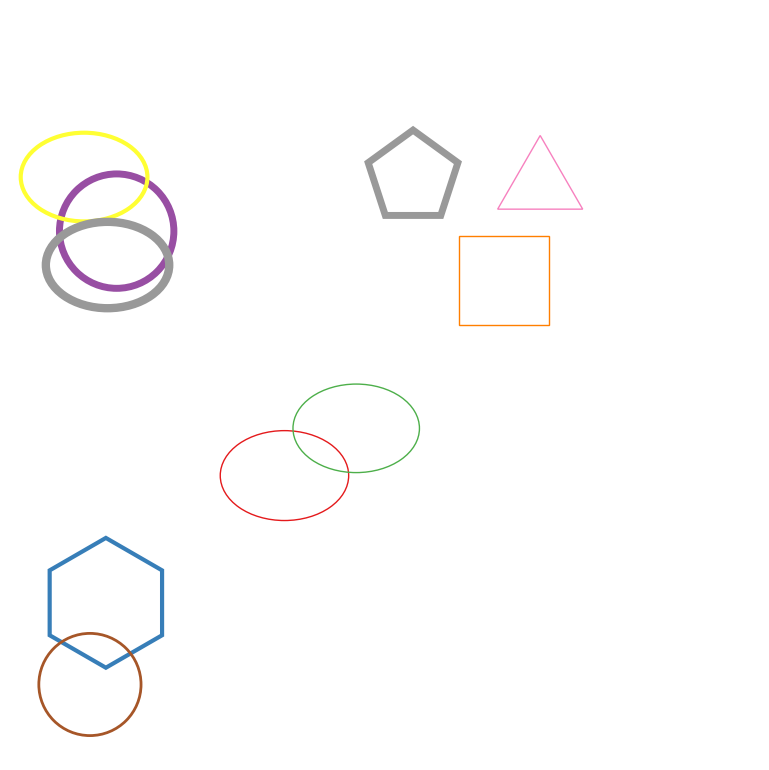[{"shape": "oval", "thickness": 0.5, "radius": 0.42, "center": [0.369, 0.382]}, {"shape": "hexagon", "thickness": 1.5, "radius": 0.42, "center": [0.137, 0.217]}, {"shape": "oval", "thickness": 0.5, "radius": 0.41, "center": [0.463, 0.444]}, {"shape": "circle", "thickness": 2.5, "radius": 0.37, "center": [0.152, 0.7]}, {"shape": "square", "thickness": 0.5, "radius": 0.29, "center": [0.654, 0.636]}, {"shape": "oval", "thickness": 1.5, "radius": 0.41, "center": [0.109, 0.77]}, {"shape": "circle", "thickness": 1, "radius": 0.33, "center": [0.117, 0.111]}, {"shape": "triangle", "thickness": 0.5, "radius": 0.32, "center": [0.702, 0.76]}, {"shape": "oval", "thickness": 3, "radius": 0.4, "center": [0.14, 0.656]}, {"shape": "pentagon", "thickness": 2.5, "radius": 0.31, "center": [0.536, 0.77]}]